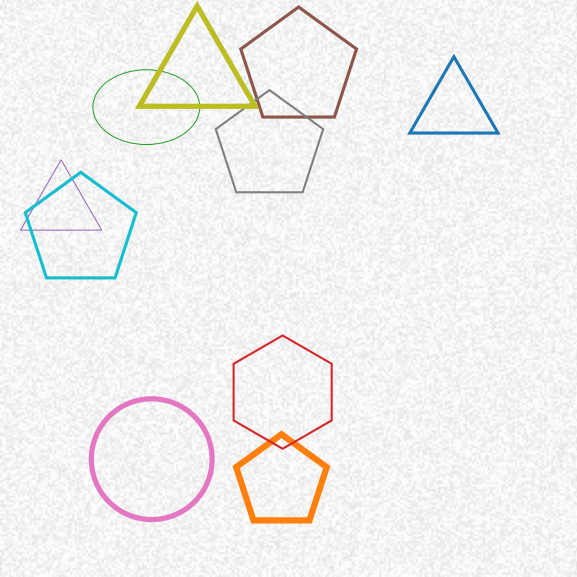[{"shape": "triangle", "thickness": 1.5, "radius": 0.44, "center": [0.786, 0.813]}, {"shape": "pentagon", "thickness": 3, "radius": 0.41, "center": [0.487, 0.165]}, {"shape": "oval", "thickness": 0.5, "radius": 0.46, "center": [0.253, 0.814]}, {"shape": "hexagon", "thickness": 1, "radius": 0.49, "center": [0.489, 0.32]}, {"shape": "triangle", "thickness": 0.5, "radius": 0.41, "center": [0.106, 0.641]}, {"shape": "pentagon", "thickness": 1.5, "radius": 0.53, "center": [0.517, 0.882]}, {"shape": "circle", "thickness": 2.5, "radius": 0.52, "center": [0.263, 0.204]}, {"shape": "pentagon", "thickness": 1, "radius": 0.49, "center": [0.467, 0.745]}, {"shape": "triangle", "thickness": 2.5, "radius": 0.58, "center": [0.341, 0.873]}, {"shape": "pentagon", "thickness": 1.5, "radius": 0.51, "center": [0.14, 0.6]}]